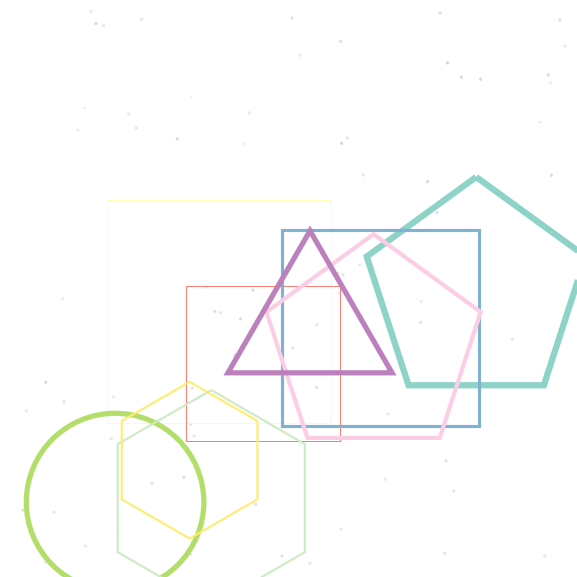[{"shape": "pentagon", "thickness": 3, "radius": 1.0, "center": [0.825, 0.493]}, {"shape": "square", "thickness": 0.5, "radius": 0.97, "center": [0.38, 0.46]}, {"shape": "square", "thickness": 0.5, "radius": 0.67, "center": [0.455, 0.369]}, {"shape": "square", "thickness": 1.5, "radius": 0.85, "center": [0.658, 0.431]}, {"shape": "circle", "thickness": 2.5, "radius": 0.77, "center": [0.199, 0.13]}, {"shape": "pentagon", "thickness": 2, "radius": 0.98, "center": [0.647, 0.399]}, {"shape": "triangle", "thickness": 2.5, "radius": 0.82, "center": [0.537, 0.436]}, {"shape": "hexagon", "thickness": 1, "radius": 0.94, "center": [0.366, 0.137]}, {"shape": "hexagon", "thickness": 1, "radius": 0.68, "center": [0.328, 0.202]}]